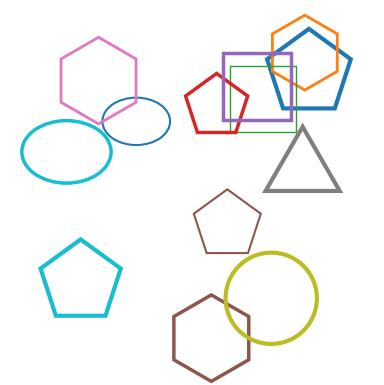[{"shape": "pentagon", "thickness": 3, "radius": 0.57, "center": [0.802, 0.811]}, {"shape": "oval", "thickness": 1.5, "radius": 0.44, "center": [0.354, 0.685]}, {"shape": "hexagon", "thickness": 2, "radius": 0.49, "center": [0.792, 0.863]}, {"shape": "square", "thickness": 1, "radius": 0.43, "center": [0.683, 0.744]}, {"shape": "pentagon", "thickness": 2.5, "radius": 0.42, "center": [0.563, 0.724]}, {"shape": "square", "thickness": 2.5, "radius": 0.44, "center": [0.668, 0.775]}, {"shape": "hexagon", "thickness": 2.5, "radius": 0.56, "center": [0.549, 0.122]}, {"shape": "pentagon", "thickness": 1.5, "radius": 0.46, "center": [0.59, 0.417]}, {"shape": "hexagon", "thickness": 2, "radius": 0.56, "center": [0.256, 0.791]}, {"shape": "triangle", "thickness": 3, "radius": 0.56, "center": [0.786, 0.56]}, {"shape": "circle", "thickness": 3, "radius": 0.59, "center": [0.704, 0.225]}, {"shape": "pentagon", "thickness": 3, "radius": 0.55, "center": [0.21, 0.269]}, {"shape": "oval", "thickness": 2.5, "radius": 0.58, "center": [0.173, 0.606]}]